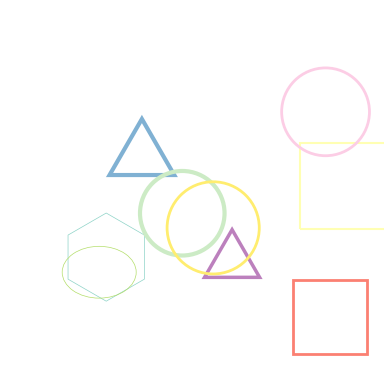[{"shape": "hexagon", "thickness": 0.5, "radius": 0.57, "center": [0.276, 0.332]}, {"shape": "square", "thickness": 1.5, "radius": 0.56, "center": [0.89, 0.517]}, {"shape": "square", "thickness": 2, "radius": 0.48, "center": [0.857, 0.177]}, {"shape": "triangle", "thickness": 3, "radius": 0.49, "center": [0.369, 0.594]}, {"shape": "oval", "thickness": 0.5, "radius": 0.48, "center": [0.258, 0.293]}, {"shape": "circle", "thickness": 2, "radius": 0.57, "center": [0.846, 0.71]}, {"shape": "triangle", "thickness": 2.5, "radius": 0.41, "center": [0.603, 0.321]}, {"shape": "circle", "thickness": 3, "radius": 0.55, "center": [0.473, 0.446]}, {"shape": "circle", "thickness": 2, "radius": 0.6, "center": [0.554, 0.408]}]